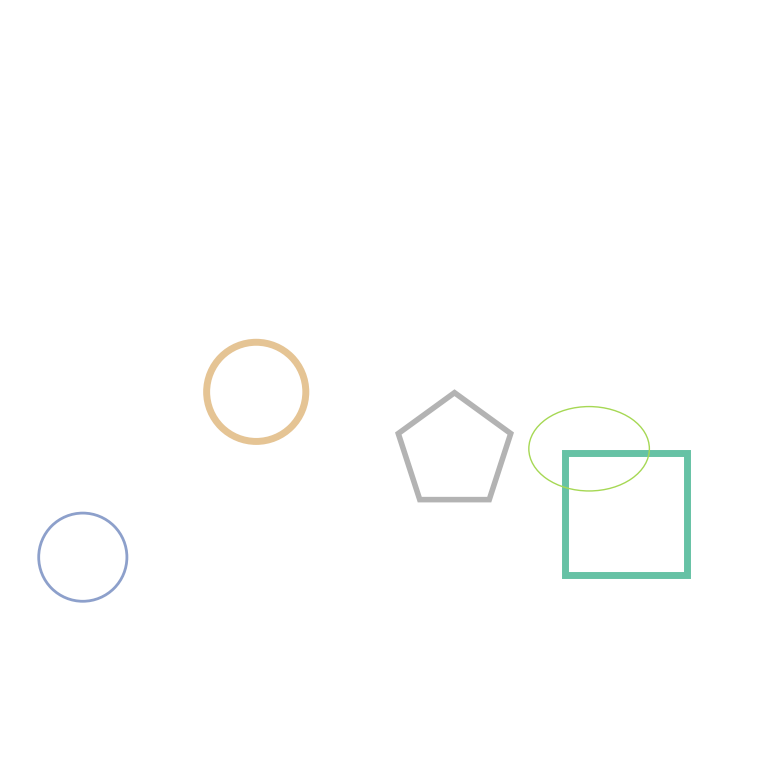[{"shape": "square", "thickness": 2.5, "radius": 0.4, "center": [0.813, 0.333]}, {"shape": "circle", "thickness": 1, "radius": 0.29, "center": [0.108, 0.276]}, {"shape": "oval", "thickness": 0.5, "radius": 0.39, "center": [0.765, 0.417]}, {"shape": "circle", "thickness": 2.5, "radius": 0.32, "center": [0.333, 0.491]}, {"shape": "pentagon", "thickness": 2, "radius": 0.38, "center": [0.59, 0.413]}]